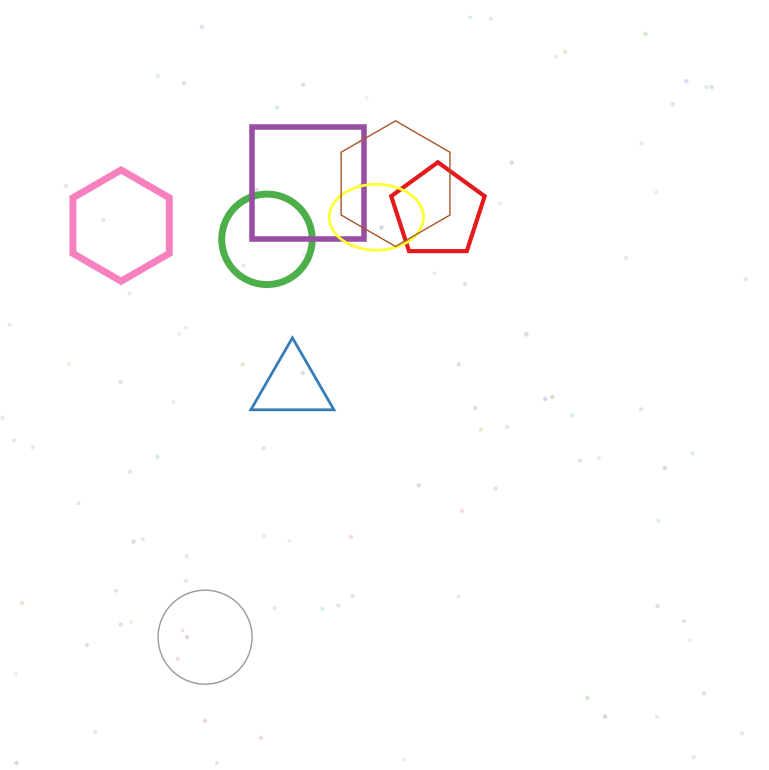[{"shape": "pentagon", "thickness": 1.5, "radius": 0.32, "center": [0.569, 0.725]}, {"shape": "triangle", "thickness": 1, "radius": 0.31, "center": [0.38, 0.499]}, {"shape": "circle", "thickness": 2.5, "radius": 0.29, "center": [0.347, 0.689]}, {"shape": "square", "thickness": 2, "radius": 0.37, "center": [0.4, 0.762]}, {"shape": "oval", "thickness": 1, "radius": 0.31, "center": [0.489, 0.718]}, {"shape": "hexagon", "thickness": 0.5, "radius": 0.41, "center": [0.514, 0.762]}, {"shape": "hexagon", "thickness": 2.5, "radius": 0.36, "center": [0.157, 0.707]}, {"shape": "circle", "thickness": 0.5, "radius": 0.31, "center": [0.266, 0.172]}]